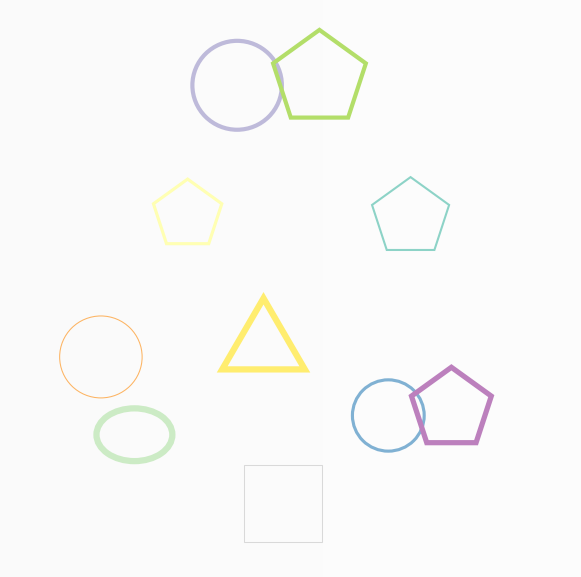[{"shape": "pentagon", "thickness": 1, "radius": 0.35, "center": [0.706, 0.623]}, {"shape": "pentagon", "thickness": 1.5, "radius": 0.31, "center": [0.323, 0.627]}, {"shape": "circle", "thickness": 2, "radius": 0.38, "center": [0.408, 0.851]}, {"shape": "circle", "thickness": 1.5, "radius": 0.31, "center": [0.668, 0.28]}, {"shape": "circle", "thickness": 0.5, "radius": 0.35, "center": [0.174, 0.381]}, {"shape": "pentagon", "thickness": 2, "radius": 0.42, "center": [0.55, 0.863]}, {"shape": "square", "thickness": 0.5, "radius": 0.33, "center": [0.487, 0.128]}, {"shape": "pentagon", "thickness": 2.5, "radius": 0.36, "center": [0.777, 0.291]}, {"shape": "oval", "thickness": 3, "radius": 0.33, "center": [0.231, 0.246]}, {"shape": "triangle", "thickness": 3, "radius": 0.41, "center": [0.453, 0.401]}]